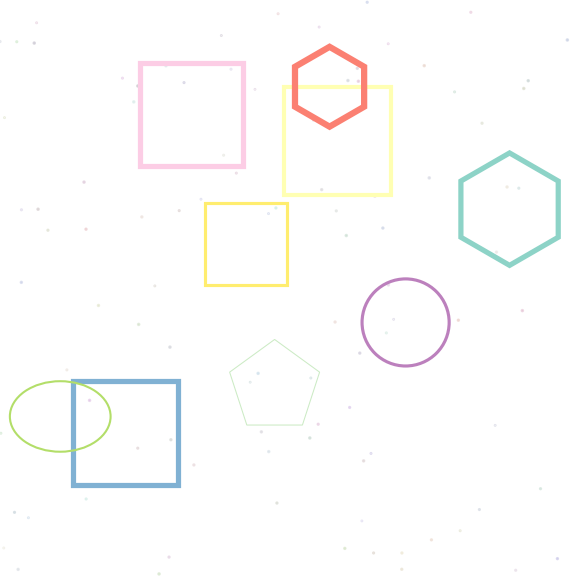[{"shape": "hexagon", "thickness": 2.5, "radius": 0.49, "center": [0.882, 0.637]}, {"shape": "square", "thickness": 2, "radius": 0.47, "center": [0.584, 0.755]}, {"shape": "hexagon", "thickness": 3, "radius": 0.35, "center": [0.571, 0.849]}, {"shape": "square", "thickness": 2.5, "radius": 0.45, "center": [0.217, 0.249]}, {"shape": "oval", "thickness": 1, "radius": 0.44, "center": [0.104, 0.278]}, {"shape": "square", "thickness": 2.5, "radius": 0.44, "center": [0.332, 0.801]}, {"shape": "circle", "thickness": 1.5, "radius": 0.38, "center": [0.702, 0.441]}, {"shape": "pentagon", "thickness": 0.5, "radius": 0.41, "center": [0.476, 0.329]}, {"shape": "square", "thickness": 1.5, "radius": 0.36, "center": [0.426, 0.577]}]